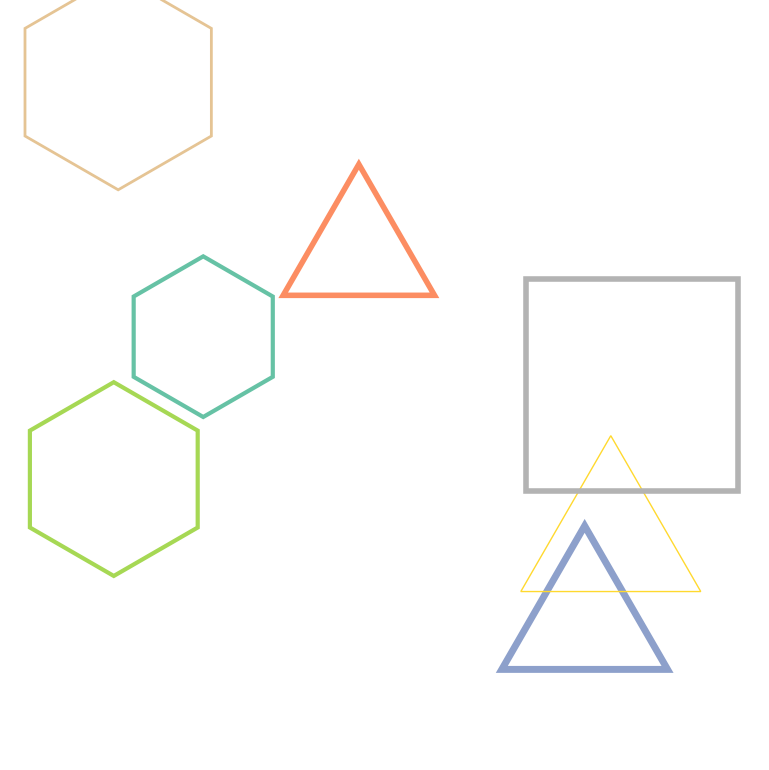[{"shape": "hexagon", "thickness": 1.5, "radius": 0.52, "center": [0.264, 0.563]}, {"shape": "triangle", "thickness": 2, "radius": 0.57, "center": [0.466, 0.673]}, {"shape": "triangle", "thickness": 2.5, "radius": 0.62, "center": [0.759, 0.193]}, {"shape": "hexagon", "thickness": 1.5, "radius": 0.63, "center": [0.148, 0.378]}, {"shape": "triangle", "thickness": 0.5, "radius": 0.67, "center": [0.793, 0.299]}, {"shape": "hexagon", "thickness": 1, "radius": 0.7, "center": [0.153, 0.893]}, {"shape": "square", "thickness": 2, "radius": 0.69, "center": [0.821, 0.5]}]